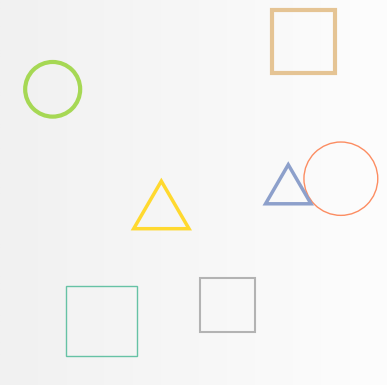[{"shape": "square", "thickness": 1, "radius": 0.46, "center": [0.262, 0.166]}, {"shape": "circle", "thickness": 1, "radius": 0.48, "center": [0.88, 0.536]}, {"shape": "triangle", "thickness": 2.5, "radius": 0.34, "center": [0.744, 0.505]}, {"shape": "circle", "thickness": 3, "radius": 0.35, "center": [0.136, 0.768]}, {"shape": "triangle", "thickness": 2.5, "radius": 0.41, "center": [0.416, 0.447]}, {"shape": "square", "thickness": 3, "radius": 0.41, "center": [0.784, 0.893]}, {"shape": "square", "thickness": 1.5, "radius": 0.35, "center": [0.587, 0.208]}]